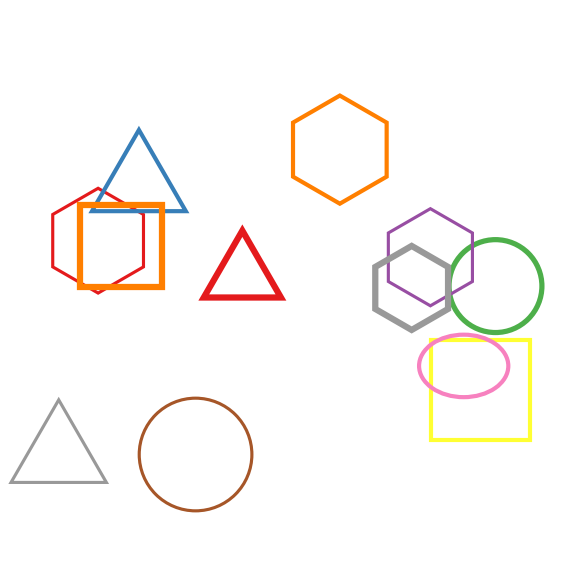[{"shape": "hexagon", "thickness": 1.5, "radius": 0.45, "center": [0.17, 0.582]}, {"shape": "triangle", "thickness": 3, "radius": 0.39, "center": [0.42, 0.523]}, {"shape": "triangle", "thickness": 2, "radius": 0.47, "center": [0.241, 0.68]}, {"shape": "circle", "thickness": 2.5, "radius": 0.4, "center": [0.858, 0.504]}, {"shape": "hexagon", "thickness": 1.5, "radius": 0.42, "center": [0.745, 0.554]}, {"shape": "square", "thickness": 3, "radius": 0.35, "center": [0.209, 0.573]}, {"shape": "hexagon", "thickness": 2, "radius": 0.47, "center": [0.588, 0.74]}, {"shape": "square", "thickness": 2, "radius": 0.43, "center": [0.832, 0.324]}, {"shape": "circle", "thickness": 1.5, "radius": 0.49, "center": [0.339, 0.212]}, {"shape": "oval", "thickness": 2, "radius": 0.39, "center": [0.803, 0.366]}, {"shape": "triangle", "thickness": 1.5, "radius": 0.48, "center": [0.102, 0.211]}, {"shape": "hexagon", "thickness": 3, "radius": 0.36, "center": [0.713, 0.501]}]